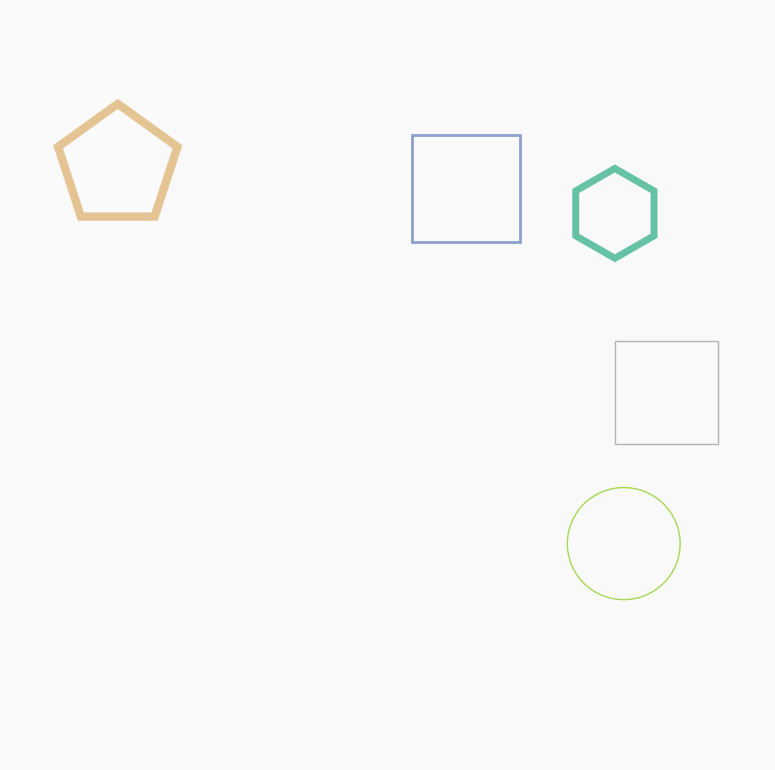[{"shape": "hexagon", "thickness": 2.5, "radius": 0.29, "center": [0.793, 0.723]}, {"shape": "square", "thickness": 1, "radius": 0.35, "center": [0.601, 0.755]}, {"shape": "circle", "thickness": 0.5, "radius": 0.36, "center": [0.805, 0.294]}, {"shape": "pentagon", "thickness": 3, "radius": 0.4, "center": [0.152, 0.784]}, {"shape": "square", "thickness": 0.5, "radius": 0.33, "center": [0.86, 0.49]}]